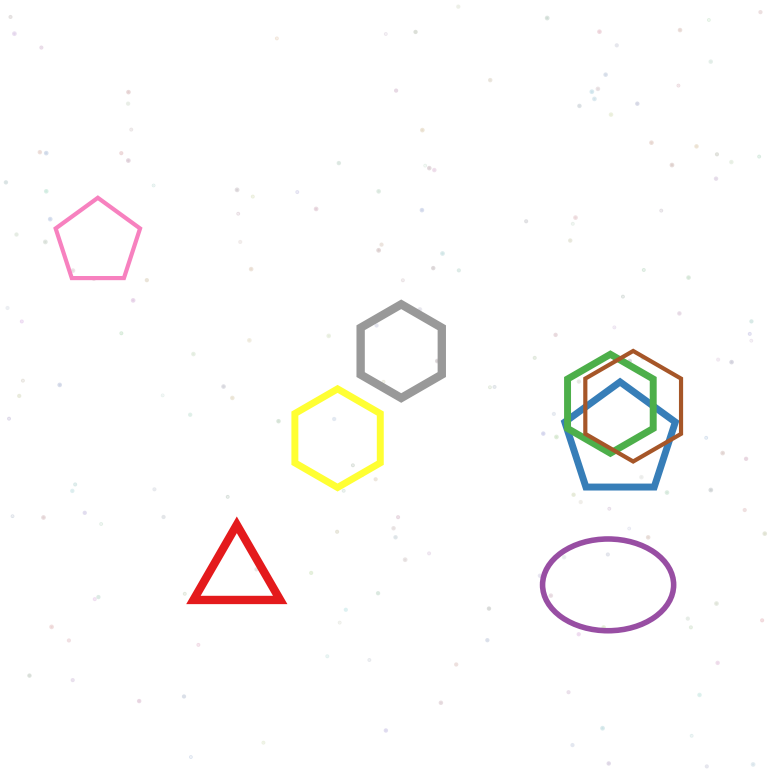[{"shape": "triangle", "thickness": 3, "radius": 0.33, "center": [0.308, 0.253]}, {"shape": "pentagon", "thickness": 2.5, "radius": 0.38, "center": [0.805, 0.429]}, {"shape": "hexagon", "thickness": 2.5, "radius": 0.32, "center": [0.793, 0.476]}, {"shape": "oval", "thickness": 2, "radius": 0.43, "center": [0.79, 0.24]}, {"shape": "hexagon", "thickness": 2.5, "radius": 0.32, "center": [0.438, 0.431]}, {"shape": "hexagon", "thickness": 1.5, "radius": 0.36, "center": [0.822, 0.472]}, {"shape": "pentagon", "thickness": 1.5, "radius": 0.29, "center": [0.127, 0.685]}, {"shape": "hexagon", "thickness": 3, "radius": 0.3, "center": [0.521, 0.544]}]